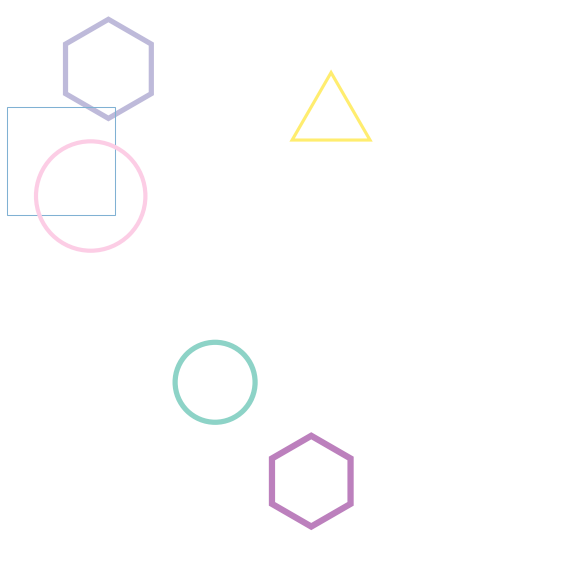[{"shape": "circle", "thickness": 2.5, "radius": 0.35, "center": [0.372, 0.337]}, {"shape": "hexagon", "thickness": 2.5, "radius": 0.43, "center": [0.188, 0.88]}, {"shape": "square", "thickness": 0.5, "radius": 0.47, "center": [0.106, 0.721]}, {"shape": "circle", "thickness": 2, "radius": 0.47, "center": [0.157, 0.66]}, {"shape": "hexagon", "thickness": 3, "radius": 0.39, "center": [0.539, 0.166]}, {"shape": "triangle", "thickness": 1.5, "radius": 0.39, "center": [0.573, 0.796]}]